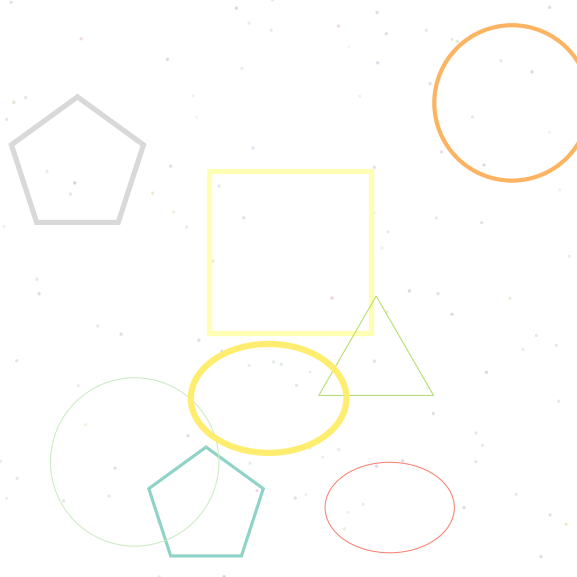[{"shape": "pentagon", "thickness": 1.5, "radius": 0.52, "center": [0.357, 0.121]}, {"shape": "square", "thickness": 2.5, "radius": 0.7, "center": [0.502, 0.562]}, {"shape": "oval", "thickness": 0.5, "radius": 0.56, "center": [0.675, 0.12]}, {"shape": "circle", "thickness": 2, "radius": 0.67, "center": [0.887, 0.821]}, {"shape": "triangle", "thickness": 0.5, "radius": 0.57, "center": [0.651, 0.372]}, {"shape": "pentagon", "thickness": 2.5, "radius": 0.6, "center": [0.134, 0.711]}, {"shape": "circle", "thickness": 0.5, "radius": 0.73, "center": [0.233, 0.199]}, {"shape": "oval", "thickness": 3, "radius": 0.67, "center": [0.465, 0.309]}]